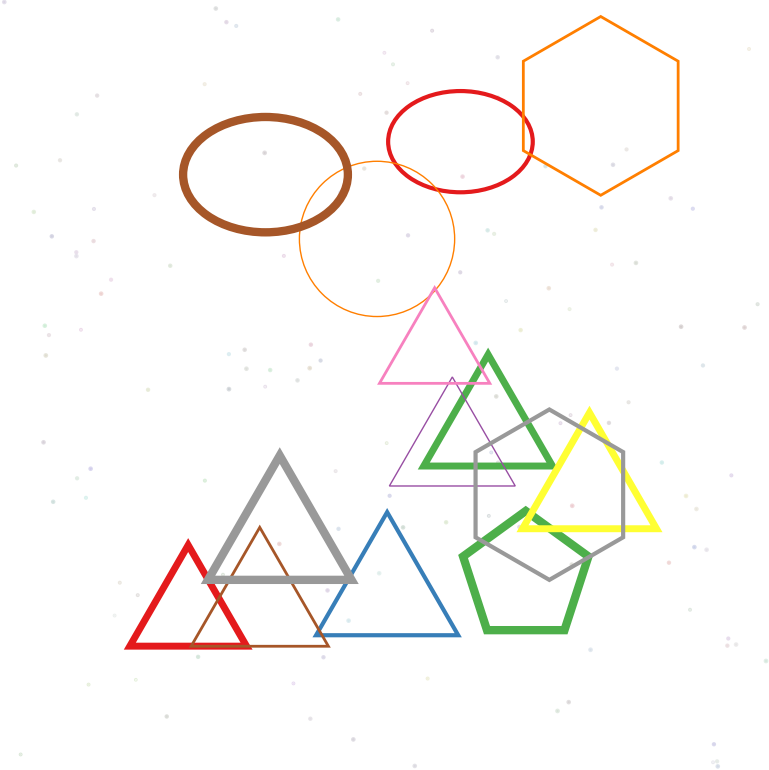[{"shape": "oval", "thickness": 1.5, "radius": 0.47, "center": [0.598, 0.816]}, {"shape": "triangle", "thickness": 2.5, "radius": 0.44, "center": [0.244, 0.205]}, {"shape": "triangle", "thickness": 1.5, "radius": 0.53, "center": [0.503, 0.228]}, {"shape": "pentagon", "thickness": 3, "radius": 0.43, "center": [0.683, 0.251]}, {"shape": "triangle", "thickness": 2.5, "radius": 0.48, "center": [0.634, 0.443]}, {"shape": "triangle", "thickness": 0.5, "radius": 0.47, "center": [0.587, 0.416]}, {"shape": "hexagon", "thickness": 1, "radius": 0.58, "center": [0.78, 0.862]}, {"shape": "circle", "thickness": 0.5, "radius": 0.5, "center": [0.49, 0.69]}, {"shape": "triangle", "thickness": 2.5, "radius": 0.5, "center": [0.766, 0.364]}, {"shape": "triangle", "thickness": 1, "radius": 0.51, "center": [0.337, 0.212]}, {"shape": "oval", "thickness": 3, "radius": 0.54, "center": [0.345, 0.773]}, {"shape": "triangle", "thickness": 1, "radius": 0.41, "center": [0.564, 0.544]}, {"shape": "hexagon", "thickness": 1.5, "radius": 0.55, "center": [0.713, 0.358]}, {"shape": "triangle", "thickness": 3, "radius": 0.54, "center": [0.363, 0.301]}]